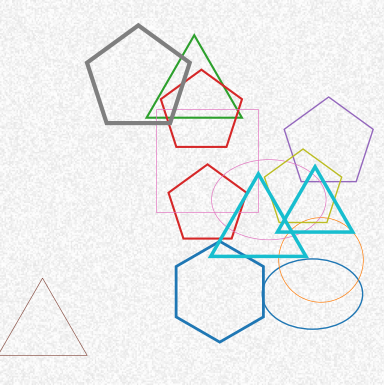[{"shape": "oval", "thickness": 1, "radius": 0.65, "center": [0.812, 0.236]}, {"shape": "hexagon", "thickness": 2, "radius": 0.65, "center": [0.571, 0.242]}, {"shape": "circle", "thickness": 0.5, "radius": 0.55, "center": [0.834, 0.325]}, {"shape": "triangle", "thickness": 1.5, "radius": 0.71, "center": [0.505, 0.766]}, {"shape": "pentagon", "thickness": 1.5, "radius": 0.53, "center": [0.539, 0.467]}, {"shape": "pentagon", "thickness": 1.5, "radius": 0.55, "center": [0.523, 0.708]}, {"shape": "pentagon", "thickness": 1, "radius": 0.61, "center": [0.854, 0.627]}, {"shape": "triangle", "thickness": 0.5, "radius": 0.67, "center": [0.11, 0.144]}, {"shape": "square", "thickness": 0.5, "radius": 0.66, "center": [0.537, 0.583]}, {"shape": "oval", "thickness": 0.5, "radius": 0.74, "center": [0.698, 0.481]}, {"shape": "pentagon", "thickness": 3, "radius": 0.7, "center": [0.359, 0.794]}, {"shape": "pentagon", "thickness": 1, "radius": 0.53, "center": [0.787, 0.507]}, {"shape": "triangle", "thickness": 2.5, "radius": 0.56, "center": [0.818, 0.454]}, {"shape": "triangle", "thickness": 2.5, "radius": 0.71, "center": [0.671, 0.405]}]